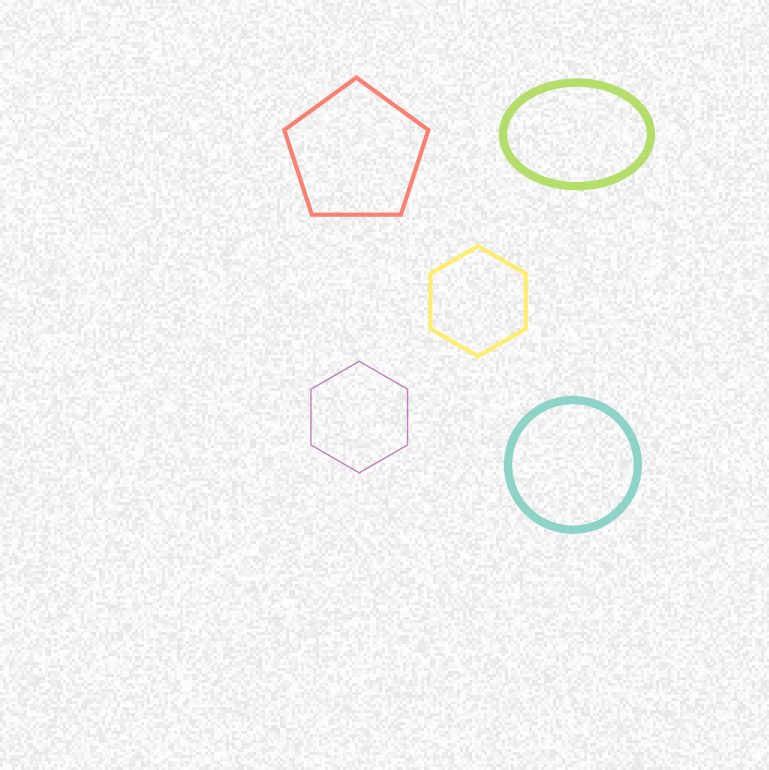[{"shape": "circle", "thickness": 3, "radius": 0.42, "center": [0.744, 0.396]}, {"shape": "pentagon", "thickness": 1.5, "radius": 0.49, "center": [0.463, 0.801]}, {"shape": "oval", "thickness": 3, "radius": 0.48, "center": [0.749, 0.825]}, {"shape": "hexagon", "thickness": 0.5, "radius": 0.36, "center": [0.467, 0.458]}, {"shape": "hexagon", "thickness": 1.5, "radius": 0.36, "center": [0.621, 0.609]}]